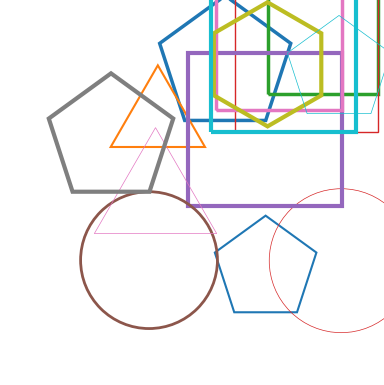[{"shape": "pentagon", "thickness": 1.5, "radius": 0.69, "center": [0.69, 0.301]}, {"shape": "pentagon", "thickness": 2.5, "radius": 0.9, "center": [0.585, 0.832]}, {"shape": "triangle", "thickness": 1.5, "radius": 0.71, "center": [0.41, 0.689]}, {"shape": "square", "thickness": 2.5, "radius": 0.71, "center": [0.839, 0.899]}, {"shape": "circle", "thickness": 0.5, "radius": 0.93, "center": [0.886, 0.323]}, {"shape": "square", "thickness": 1, "radius": 0.93, "center": [0.796, 0.842]}, {"shape": "square", "thickness": 3, "radius": 1.0, "center": [0.688, 0.664]}, {"shape": "circle", "thickness": 2, "radius": 0.89, "center": [0.387, 0.324]}, {"shape": "square", "thickness": 2.5, "radius": 0.82, "center": [0.725, 0.877]}, {"shape": "triangle", "thickness": 0.5, "radius": 0.92, "center": [0.404, 0.485]}, {"shape": "pentagon", "thickness": 3, "radius": 0.85, "center": [0.288, 0.64]}, {"shape": "hexagon", "thickness": 3, "radius": 0.81, "center": [0.695, 0.833]}, {"shape": "square", "thickness": 3, "radius": 0.94, "center": [0.736, 0.844]}, {"shape": "pentagon", "thickness": 0.5, "radius": 0.7, "center": [0.881, 0.819]}]